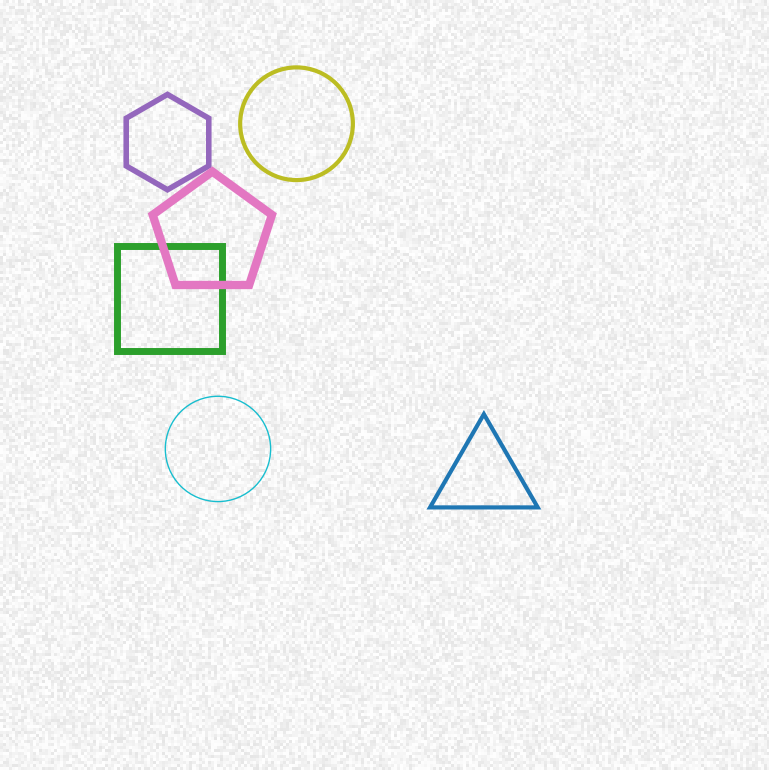[{"shape": "triangle", "thickness": 1.5, "radius": 0.4, "center": [0.628, 0.381]}, {"shape": "square", "thickness": 2.5, "radius": 0.34, "center": [0.22, 0.613]}, {"shape": "hexagon", "thickness": 2, "radius": 0.31, "center": [0.218, 0.815]}, {"shape": "pentagon", "thickness": 3, "radius": 0.41, "center": [0.276, 0.696]}, {"shape": "circle", "thickness": 1.5, "radius": 0.37, "center": [0.385, 0.839]}, {"shape": "circle", "thickness": 0.5, "radius": 0.34, "center": [0.283, 0.417]}]